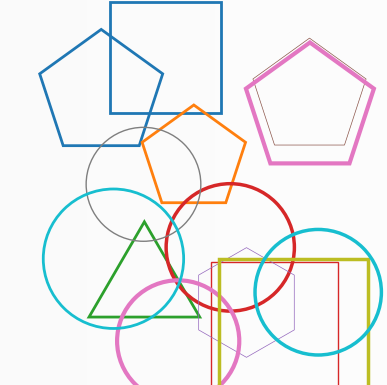[{"shape": "pentagon", "thickness": 2, "radius": 0.83, "center": [0.261, 0.757]}, {"shape": "square", "thickness": 2, "radius": 0.72, "center": [0.427, 0.85]}, {"shape": "pentagon", "thickness": 2, "radius": 0.7, "center": [0.5, 0.587]}, {"shape": "triangle", "thickness": 2, "radius": 0.82, "center": [0.373, 0.259]}, {"shape": "square", "thickness": 1, "radius": 0.82, "center": [0.708, 0.156]}, {"shape": "circle", "thickness": 2.5, "radius": 0.83, "center": [0.594, 0.357]}, {"shape": "hexagon", "thickness": 0.5, "radius": 0.71, "center": [0.636, 0.214]}, {"shape": "pentagon", "thickness": 0.5, "radius": 0.77, "center": [0.799, 0.747]}, {"shape": "pentagon", "thickness": 3, "radius": 0.87, "center": [0.8, 0.716]}, {"shape": "circle", "thickness": 3, "radius": 0.79, "center": [0.46, 0.114]}, {"shape": "circle", "thickness": 1, "radius": 0.74, "center": [0.37, 0.521]}, {"shape": "square", "thickness": 2.5, "radius": 0.96, "center": [0.758, 0.135]}, {"shape": "circle", "thickness": 2.5, "radius": 0.82, "center": [0.821, 0.241]}, {"shape": "circle", "thickness": 2, "radius": 0.91, "center": [0.293, 0.328]}]